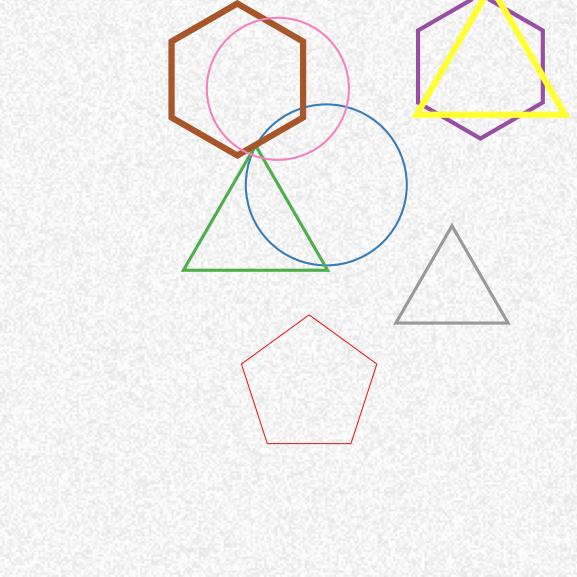[{"shape": "pentagon", "thickness": 0.5, "radius": 0.62, "center": [0.535, 0.331]}, {"shape": "circle", "thickness": 1, "radius": 0.7, "center": [0.565, 0.679]}, {"shape": "triangle", "thickness": 1.5, "radius": 0.72, "center": [0.442, 0.603]}, {"shape": "hexagon", "thickness": 2, "radius": 0.62, "center": [0.832, 0.884]}, {"shape": "triangle", "thickness": 3, "radius": 0.74, "center": [0.85, 0.875]}, {"shape": "hexagon", "thickness": 3, "radius": 0.66, "center": [0.411, 0.861]}, {"shape": "circle", "thickness": 1, "radius": 0.62, "center": [0.481, 0.845]}, {"shape": "triangle", "thickness": 1.5, "radius": 0.56, "center": [0.783, 0.496]}]